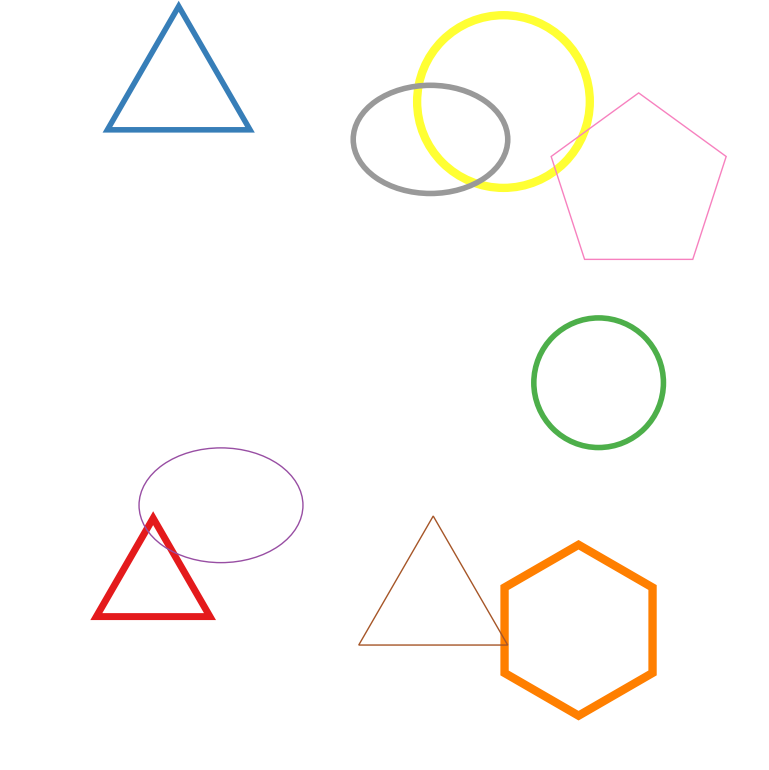[{"shape": "triangle", "thickness": 2.5, "radius": 0.43, "center": [0.199, 0.242]}, {"shape": "triangle", "thickness": 2, "radius": 0.53, "center": [0.232, 0.885]}, {"shape": "circle", "thickness": 2, "radius": 0.42, "center": [0.777, 0.503]}, {"shape": "oval", "thickness": 0.5, "radius": 0.53, "center": [0.287, 0.344]}, {"shape": "hexagon", "thickness": 3, "radius": 0.55, "center": [0.751, 0.182]}, {"shape": "circle", "thickness": 3, "radius": 0.56, "center": [0.654, 0.868]}, {"shape": "triangle", "thickness": 0.5, "radius": 0.56, "center": [0.563, 0.218]}, {"shape": "pentagon", "thickness": 0.5, "radius": 0.6, "center": [0.829, 0.76]}, {"shape": "oval", "thickness": 2, "radius": 0.5, "center": [0.559, 0.819]}]